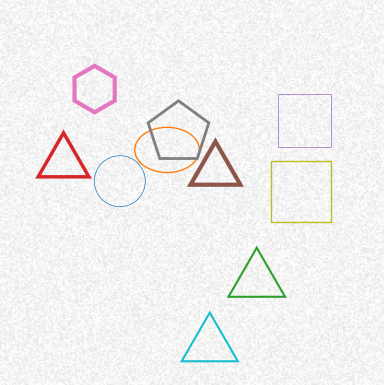[{"shape": "circle", "thickness": 0.5, "radius": 0.33, "center": [0.311, 0.529]}, {"shape": "oval", "thickness": 1, "radius": 0.42, "center": [0.434, 0.611]}, {"shape": "triangle", "thickness": 1.5, "radius": 0.42, "center": [0.667, 0.272]}, {"shape": "triangle", "thickness": 2.5, "radius": 0.38, "center": [0.165, 0.579]}, {"shape": "square", "thickness": 0.5, "radius": 0.34, "center": [0.791, 0.687]}, {"shape": "triangle", "thickness": 3, "radius": 0.37, "center": [0.56, 0.558]}, {"shape": "hexagon", "thickness": 3, "radius": 0.3, "center": [0.246, 0.769]}, {"shape": "pentagon", "thickness": 2, "radius": 0.41, "center": [0.464, 0.655]}, {"shape": "square", "thickness": 1, "radius": 0.39, "center": [0.782, 0.503]}, {"shape": "triangle", "thickness": 1.5, "radius": 0.42, "center": [0.545, 0.104]}]